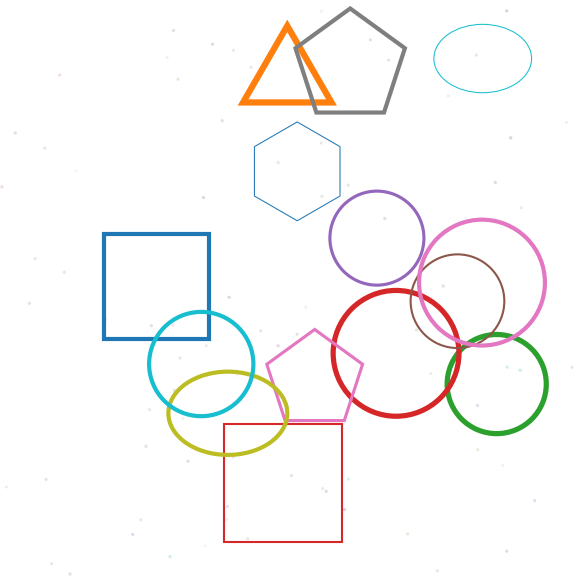[{"shape": "hexagon", "thickness": 0.5, "radius": 0.43, "center": [0.515, 0.702]}, {"shape": "square", "thickness": 2, "radius": 0.46, "center": [0.271, 0.503]}, {"shape": "triangle", "thickness": 3, "radius": 0.44, "center": [0.497, 0.866]}, {"shape": "circle", "thickness": 2.5, "radius": 0.43, "center": [0.86, 0.334]}, {"shape": "square", "thickness": 1, "radius": 0.51, "center": [0.49, 0.163]}, {"shape": "circle", "thickness": 2.5, "radius": 0.54, "center": [0.686, 0.387]}, {"shape": "circle", "thickness": 1.5, "radius": 0.41, "center": [0.653, 0.587]}, {"shape": "circle", "thickness": 1, "radius": 0.41, "center": [0.792, 0.478]}, {"shape": "pentagon", "thickness": 1.5, "radius": 0.44, "center": [0.545, 0.341]}, {"shape": "circle", "thickness": 2, "radius": 0.54, "center": [0.835, 0.51]}, {"shape": "pentagon", "thickness": 2, "radius": 0.5, "center": [0.606, 0.885]}, {"shape": "oval", "thickness": 2, "radius": 0.51, "center": [0.395, 0.283]}, {"shape": "circle", "thickness": 2, "radius": 0.45, "center": [0.348, 0.369]}, {"shape": "oval", "thickness": 0.5, "radius": 0.42, "center": [0.836, 0.898]}]